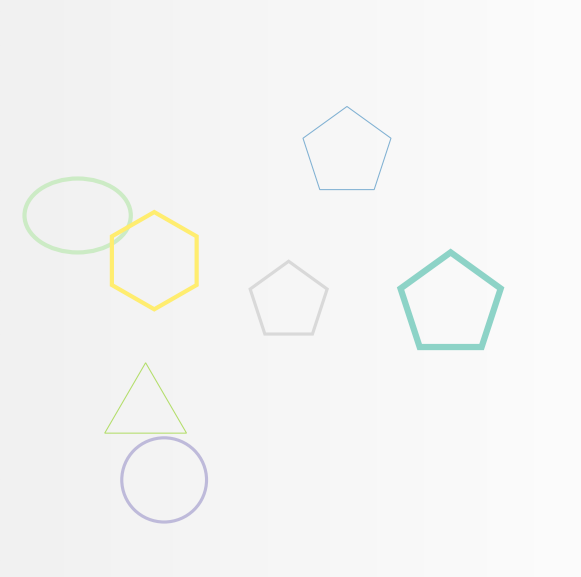[{"shape": "pentagon", "thickness": 3, "radius": 0.45, "center": [0.775, 0.472]}, {"shape": "circle", "thickness": 1.5, "radius": 0.36, "center": [0.282, 0.168]}, {"shape": "pentagon", "thickness": 0.5, "radius": 0.4, "center": [0.597, 0.735]}, {"shape": "triangle", "thickness": 0.5, "radius": 0.41, "center": [0.251, 0.29]}, {"shape": "pentagon", "thickness": 1.5, "radius": 0.35, "center": [0.497, 0.477]}, {"shape": "oval", "thickness": 2, "radius": 0.46, "center": [0.134, 0.626]}, {"shape": "hexagon", "thickness": 2, "radius": 0.42, "center": [0.265, 0.548]}]